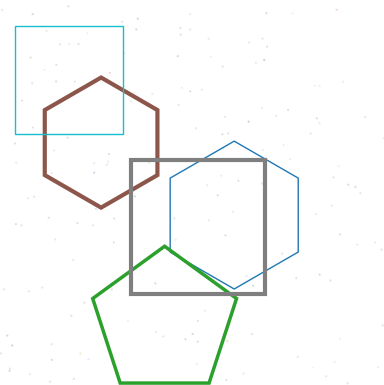[{"shape": "hexagon", "thickness": 1, "radius": 0.96, "center": [0.608, 0.441]}, {"shape": "pentagon", "thickness": 2.5, "radius": 0.98, "center": [0.428, 0.164]}, {"shape": "hexagon", "thickness": 3, "radius": 0.84, "center": [0.263, 0.63]}, {"shape": "square", "thickness": 3, "radius": 0.87, "center": [0.514, 0.411]}, {"shape": "square", "thickness": 1, "radius": 0.7, "center": [0.18, 0.791]}]